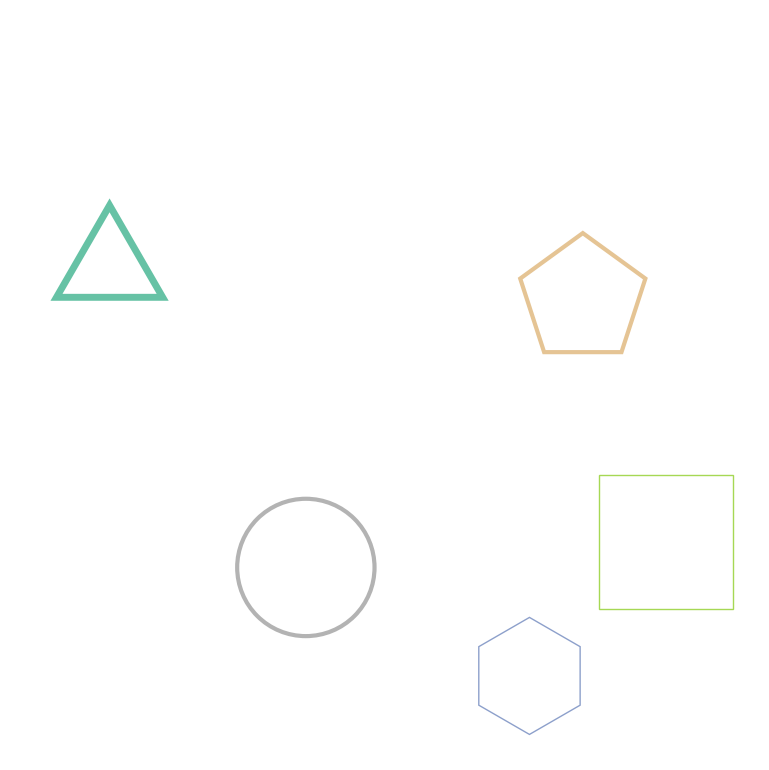[{"shape": "triangle", "thickness": 2.5, "radius": 0.4, "center": [0.142, 0.654]}, {"shape": "hexagon", "thickness": 0.5, "radius": 0.38, "center": [0.688, 0.122]}, {"shape": "square", "thickness": 0.5, "radius": 0.43, "center": [0.865, 0.296]}, {"shape": "pentagon", "thickness": 1.5, "radius": 0.43, "center": [0.757, 0.612]}, {"shape": "circle", "thickness": 1.5, "radius": 0.45, "center": [0.397, 0.263]}]